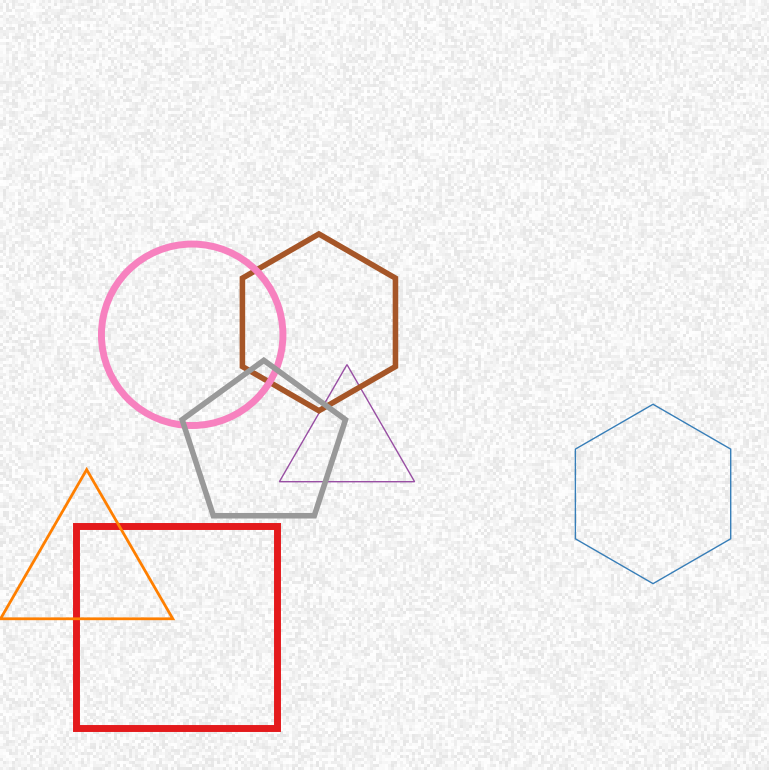[{"shape": "square", "thickness": 2.5, "radius": 0.65, "center": [0.229, 0.186]}, {"shape": "hexagon", "thickness": 0.5, "radius": 0.58, "center": [0.848, 0.359]}, {"shape": "triangle", "thickness": 0.5, "radius": 0.51, "center": [0.451, 0.425]}, {"shape": "triangle", "thickness": 1, "radius": 0.65, "center": [0.113, 0.261]}, {"shape": "hexagon", "thickness": 2, "radius": 0.57, "center": [0.414, 0.581]}, {"shape": "circle", "thickness": 2.5, "radius": 0.59, "center": [0.25, 0.565]}, {"shape": "pentagon", "thickness": 2, "radius": 0.56, "center": [0.343, 0.42]}]